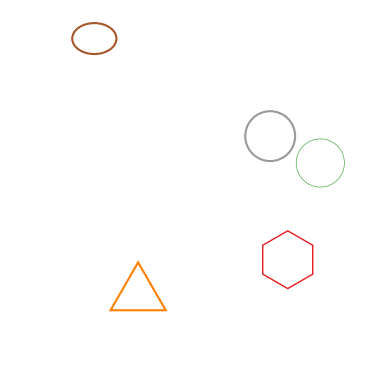[{"shape": "hexagon", "thickness": 1, "radius": 0.38, "center": [0.747, 0.325]}, {"shape": "circle", "thickness": 0.5, "radius": 0.31, "center": [0.832, 0.577]}, {"shape": "triangle", "thickness": 1.5, "radius": 0.41, "center": [0.359, 0.236]}, {"shape": "oval", "thickness": 1.5, "radius": 0.29, "center": [0.245, 0.9]}, {"shape": "circle", "thickness": 1.5, "radius": 0.32, "center": [0.702, 0.646]}]